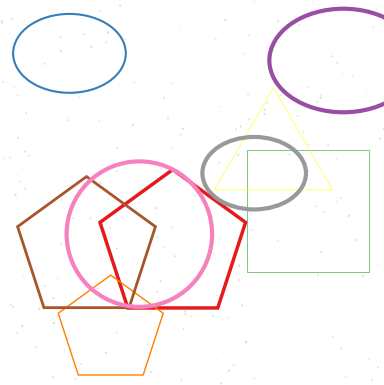[{"shape": "pentagon", "thickness": 2.5, "radius": 0.99, "center": [0.449, 0.361]}, {"shape": "oval", "thickness": 1.5, "radius": 0.73, "center": [0.18, 0.861]}, {"shape": "square", "thickness": 0.5, "radius": 0.79, "center": [0.801, 0.452]}, {"shape": "oval", "thickness": 3, "radius": 0.96, "center": [0.892, 0.843]}, {"shape": "pentagon", "thickness": 1, "radius": 0.72, "center": [0.288, 0.142]}, {"shape": "triangle", "thickness": 0.5, "radius": 0.88, "center": [0.71, 0.595]}, {"shape": "pentagon", "thickness": 2, "radius": 0.94, "center": [0.225, 0.353]}, {"shape": "circle", "thickness": 3, "radius": 0.94, "center": [0.362, 0.392]}, {"shape": "oval", "thickness": 3, "radius": 0.67, "center": [0.66, 0.55]}]